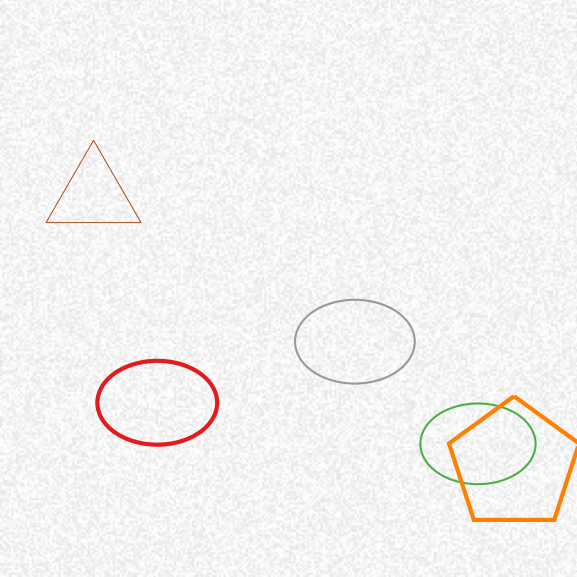[{"shape": "oval", "thickness": 2, "radius": 0.52, "center": [0.272, 0.302]}, {"shape": "oval", "thickness": 1, "radius": 0.5, "center": [0.828, 0.231]}, {"shape": "pentagon", "thickness": 2, "radius": 0.59, "center": [0.89, 0.195]}, {"shape": "triangle", "thickness": 0.5, "radius": 0.47, "center": [0.162, 0.661]}, {"shape": "oval", "thickness": 1, "radius": 0.52, "center": [0.615, 0.408]}]